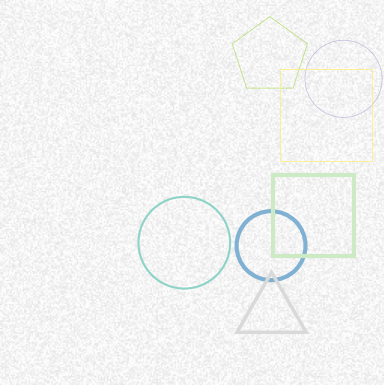[{"shape": "circle", "thickness": 1.5, "radius": 0.6, "center": [0.479, 0.37]}, {"shape": "circle", "thickness": 0.5, "radius": 0.5, "center": [0.892, 0.795]}, {"shape": "circle", "thickness": 3, "radius": 0.45, "center": [0.704, 0.362]}, {"shape": "pentagon", "thickness": 0.5, "radius": 0.51, "center": [0.701, 0.854]}, {"shape": "triangle", "thickness": 2.5, "radius": 0.52, "center": [0.705, 0.189]}, {"shape": "square", "thickness": 3, "radius": 0.53, "center": [0.813, 0.44]}, {"shape": "square", "thickness": 0.5, "radius": 0.59, "center": [0.846, 0.701]}]